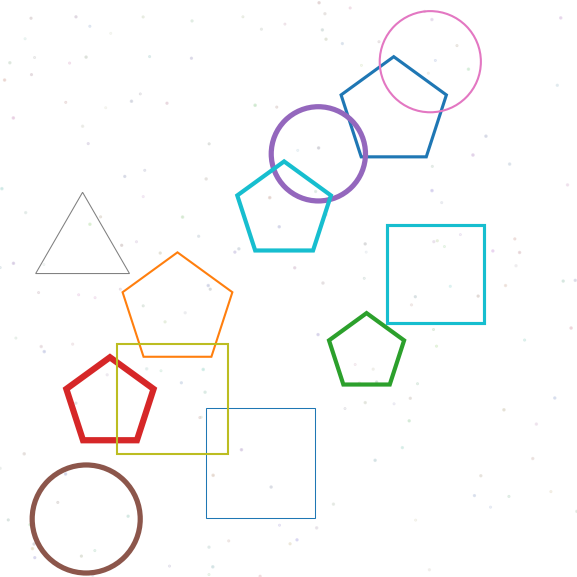[{"shape": "square", "thickness": 0.5, "radius": 0.47, "center": [0.452, 0.197]}, {"shape": "pentagon", "thickness": 1.5, "radius": 0.48, "center": [0.682, 0.805]}, {"shape": "pentagon", "thickness": 1, "radius": 0.5, "center": [0.307, 0.462]}, {"shape": "pentagon", "thickness": 2, "radius": 0.34, "center": [0.635, 0.389]}, {"shape": "pentagon", "thickness": 3, "radius": 0.4, "center": [0.19, 0.301]}, {"shape": "circle", "thickness": 2.5, "radius": 0.41, "center": [0.551, 0.733]}, {"shape": "circle", "thickness": 2.5, "radius": 0.47, "center": [0.149, 0.1]}, {"shape": "circle", "thickness": 1, "radius": 0.44, "center": [0.745, 0.892]}, {"shape": "triangle", "thickness": 0.5, "radius": 0.47, "center": [0.143, 0.572]}, {"shape": "square", "thickness": 1, "radius": 0.48, "center": [0.299, 0.308]}, {"shape": "square", "thickness": 1.5, "radius": 0.42, "center": [0.754, 0.525]}, {"shape": "pentagon", "thickness": 2, "radius": 0.43, "center": [0.492, 0.634]}]